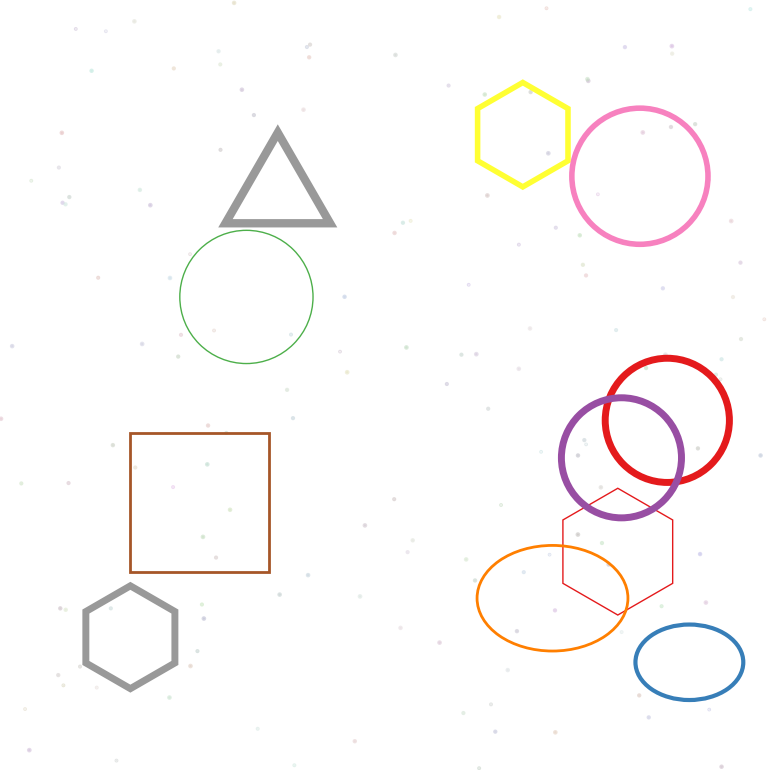[{"shape": "circle", "thickness": 2.5, "radius": 0.4, "center": [0.867, 0.454]}, {"shape": "hexagon", "thickness": 0.5, "radius": 0.41, "center": [0.802, 0.284]}, {"shape": "oval", "thickness": 1.5, "radius": 0.35, "center": [0.895, 0.14]}, {"shape": "circle", "thickness": 0.5, "radius": 0.43, "center": [0.32, 0.614]}, {"shape": "circle", "thickness": 2.5, "radius": 0.39, "center": [0.807, 0.405]}, {"shape": "oval", "thickness": 1, "radius": 0.49, "center": [0.718, 0.223]}, {"shape": "hexagon", "thickness": 2, "radius": 0.34, "center": [0.679, 0.825]}, {"shape": "square", "thickness": 1, "radius": 0.45, "center": [0.259, 0.347]}, {"shape": "circle", "thickness": 2, "radius": 0.44, "center": [0.831, 0.771]}, {"shape": "triangle", "thickness": 3, "radius": 0.39, "center": [0.361, 0.749]}, {"shape": "hexagon", "thickness": 2.5, "radius": 0.33, "center": [0.169, 0.172]}]